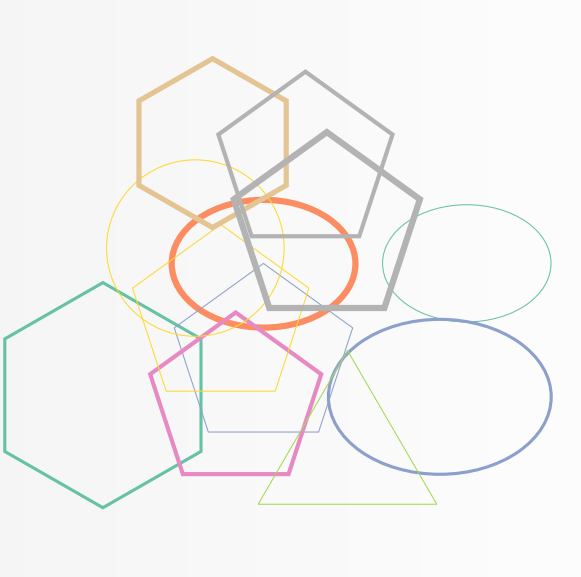[{"shape": "oval", "thickness": 0.5, "radius": 0.72, "center": [0.803, 0.543]}, {"shape": "hexagon", "thickness": 1.5, "radius": 0.97, "center": [0.177, 0.315]}, {"shape": "oval", "thickness": 3, "radius": 0.79, "center": [0.453, 0.542]}, {"shape": "pentagon", "thickness": 0.5, "radius": 0.81, "center": [0.453, 0.382]}, {"shape": "oval", "thickness": 1.5, "radius": 0.96, "center": [0.757, 0.312]}, {"shape": "pentagon", "thickness": 2, "radius": 0.77, "center": [0.406, 0.303]}, {"shape": "triangle", "thickness": 0.5, "radius": 0.89, "center": [0.598, 0.215]}, {"shape": "circle", "thickness": 0.5, "radius": 0.76, "center": [0.336, 0.57]}, {"shape": "pentagon", "thickness": 0.5, "radius": 0.8, "center": [0.38, 0.451]}, {"shape": "hexagon", "thickness": 2.5, "radius": 0.73, "center": [0.366, 0.751]}, {"shape": "pentagon", "thickness": 3, "radius": 0.84, "center": [0.562, 0.602]}, {"shape": "pentagon", "thickness": 2, "radius": 0.79, "center": [0.526, 0.717]}]